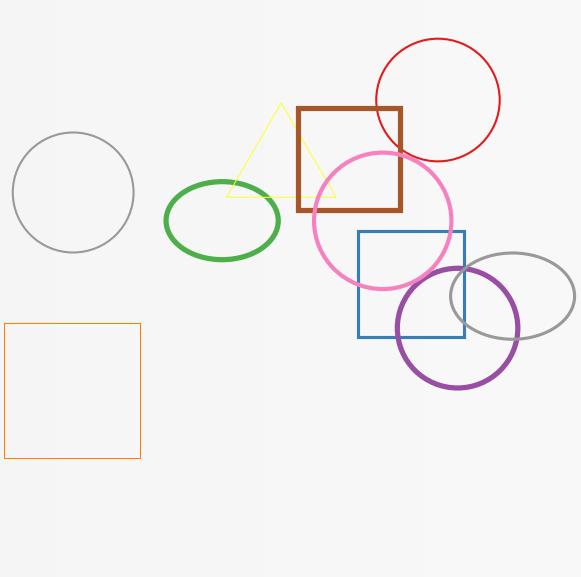[{"shape": "circle", "thickness": 1, "radius": 0.53, "center": [0.754, 0.826]}, {"shape": "square", "thickness": 1.5, "radius": 0.46, "center": [0.707, 0.507]}, {"shape": "oval", "thickness": 2.5, "radius": 0.48, "center": [0.382, 0.617]}, {"shape": "circle", "thickness": 2.5, "radius": 0.52, "center": [0.787, 0.431]}, {"shape": "square", "thickness": 0.5, "radius": 0.58, "center": [0.124, 0.323]}, {"shape": "triangle", "thickness": 0.5, "radius": 0.54, "center": [0.484, 0.712]}, {"shape": "square", "thickness": 2.5, "radius": 0.44, "center": [0.6, 0.725]}, {"shape": "circle", "thickness": 2, "radius": 0.59, "center": [0.658, 0.617]}, {"shape": "oval", "thickness": 1.5, "radius": 0.53, "center": [0.882, 0.486]}, {"shape": "circle", "thickness": 1, "radius": 0.52, "center": [0.126, 0.666]}]